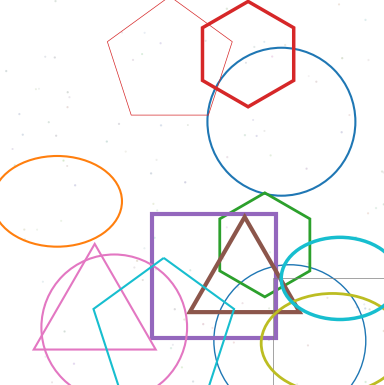[{"shape": "circle", "thickness": 1, "radius": 0.99, "center": [0.753, 0.115]}, {"shape": "circle", "thickness": 1.5, "radius": 0.96, "center": [0.731, 0.684]}, {"shape": "oval", "thickness": 1.5, "radius": 0.84, "center": [0.149, 0.477]}, {"shape": "hexagon", "thickness": 2, "radius": 0.68, "center": [0.688, 0.364]}, {"shape": "pentagon", "thickness": 0.5, "radius": 0.85, "center": [0.441, 0.839]}, {"shape": "hexagon", "thickness": 2.5, "radius": 0.68, "center": [0.644, 0.859]}, {"shape": "square", "thickness": 3, "radius": 0.81, "center": [0.556, 0.283]}, {"shape": "triangle", "thickness": 3, "radius": 0.82, "center": [0.636, 0.272]}, {"shape": "circle", "thickness": 1.5, "radius": 0.95, "center": [0.297, 0.15]}, {"shape": "triangle", "thickness": 1.5, "radius": 0.91, "center": [0.246, 0.184]}, {"shape": "square", "thickness": 0.5, "radius": 0.83, "center": [0.874, 0.112]}, {"shape": "oval", "thickness": 2, "radius": 0.93, "center": [0.864, 0.108]}, {"shape": "pentagon", "thickness": 1.5, "radius": 0.96, "center": [0.425, 0.138]}, {"shape": "oval", "thickness": 2.5, "radius": 0.76, "center": [0.883, 0.277]}]